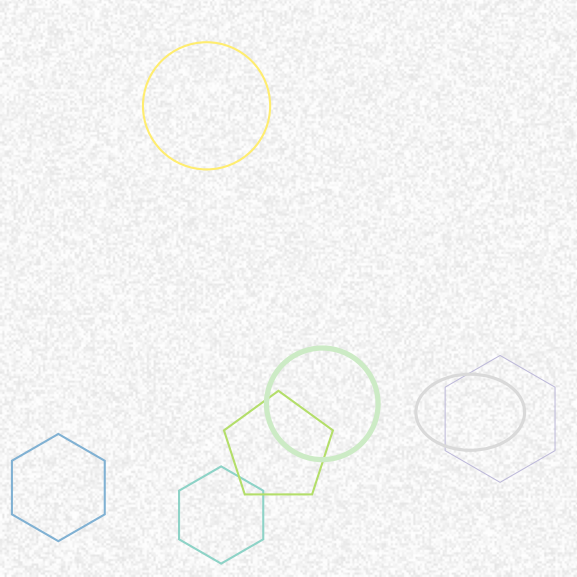[{"shape": "hexagon", "thickness": 1, "radius": 0.42, "center": [0.383, 0.107]}, {"shape": "hexagon", "thickness": 0.5, "radius": 0.55, "center": [0.866, 0.274]}, {"shape": "hexagon", "thickness": 1, "radius": 0.46, "center": [0.101, 0.155]}, {"shape": "pentagon", "thickness": 1, "radius": 0.5, "center": [0.482, 0.223]}, {"shape": "oval", "thickness": 1.5, "radius": 0.47, "center": [0.814, 0.285]}, {"shape": "circle", "thickness": 2.5, "radius": 0.48, "center": [0.558, 0.3]}, {"shape": "circle", "thickness": 1, "radius": 0.55, "center": [0.358, 0.816]}]